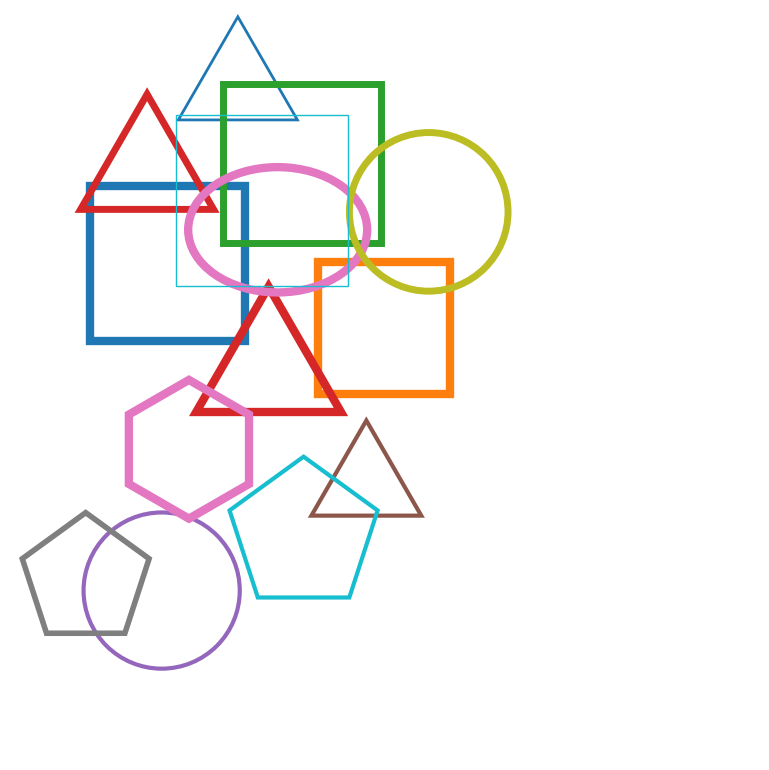[{"shape": "square", "thickness": 3, "radius": 0.5, "center": [0.218, 0.658]}, {"shape": "triangle", "thickness": 1, "radius": 0.45, "center": [0.309, 0.889]}, {"shape": "square", "thickness": 3, "radius": 0.43, "center": [0.499, 0.574]}, {"shape": "square", "thickness": 2.5, "radius": 0.51, "center": [0.392, 0.788]}, {"shape": "triangle", "thickness": 2.5, "radius": 0.5, "center": [0.191, 0.778]}, {"shape": "triangle", "thickness": 3, "radius": 0.54, "center": [0.349, 0.519]}, {"shape": "circle", "thickness": 1.5, "radius": 0.51, "center": [0.21, 0.233]}, {"shape": "triangle", "thickness": 1.5, "radius": 0.41, "center": [0.476, 0.372]}, {"shape": "hexagon", "thickness": 3, "radius": 0.45, "center": [0.245, 0.417]}, {"shape": "oval", "thickness": 3, "radius": 0.58, "center": [0.361, 0.702]}, {"shape": "pentagon", "thickness": 2, "radius": 0.43, "center": [0.111, 0.248]}, {"shape": "circle", "thickness": 2.5, "radius": 0.52, "center": [0.557, 0.725]}, {"shape": "square", "thickness": 0.5, "radius": 0.56, "center": [0.34, 0.74]}, {"shape": "pentagon", "thickness": 1.5, "radius": 0.51, "center": [0.394, 0.306]}]